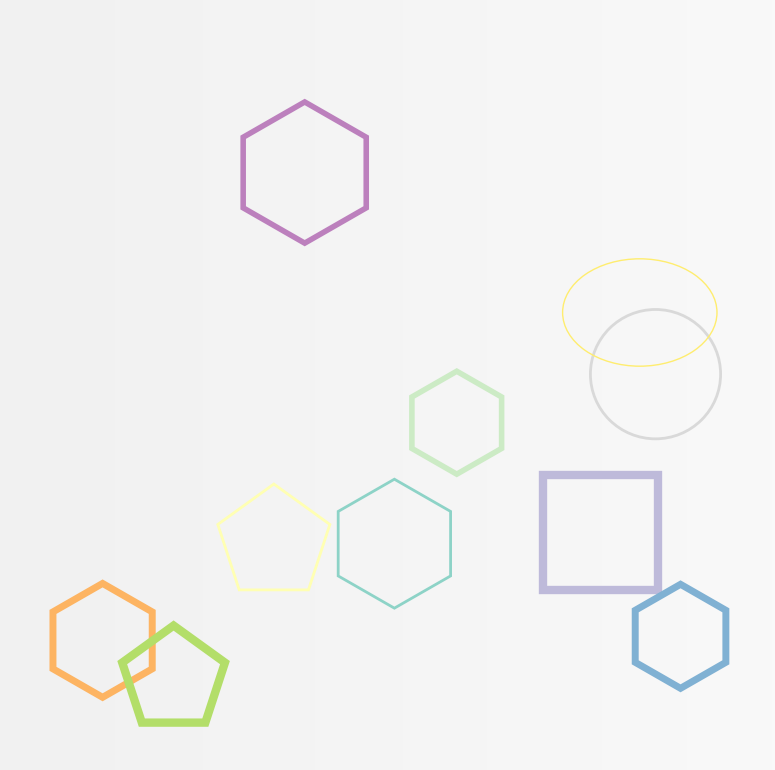[{"shape": "hexagon", "thickness": 1, "radius": 0.42, "center": [0.509, 0.294]}, {"shape": "pentagon", "thickness": 1, "radius": 0.38, "center": [0.353, 0.295]}, {"shape": "square", "thickness": 3, "radius": 0.37, "center": [0.775, 0.308]}, {"shape": "hexagon", "thickness": 2.5, "radius": 0.34, "center": [0.878, 0.174]}, {"shape": "hexagon", "thickness": 2.5, "radius": 0.37, "center": [0.132, 0.168]}, {"shape": "pentagon", "thickness": 3, "radius": 0.35, "center": [0.224, 0.118]}, {"shape": "circle", "thickness": 1, "radius": 0.42, "center": [0.846, 0.514]}, {"shape": "hexagon", "thickness": 2, "radius": 0.46, "center": [0.393, 0.776]}, {"shape": "hexagon", "thickness": 2, "radius": 0.33, "center": [0.589, 0.451]}, {"shape": "oval", "thickness": 0.5, "radius": 0.5, "center": [0.826, 0.594]}]